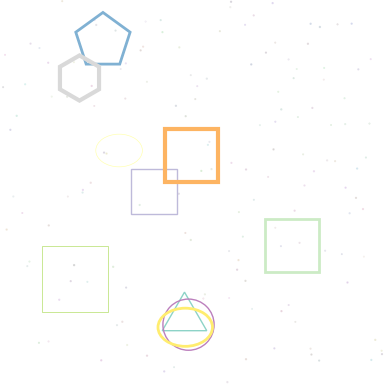[{"shape": "triangle", "thickness": 1, "radius": 0.33, "center": [0.479, 0.174]}, {"shape": "oval", "thickness": 0.5, "radius": 0.3, "center": [0.309, 0.609]}, {"shape": "square", "thickness": 1, "radius": 0.3, "center": [0.4, 0.503]}, {"shape": "pentagon", "thickness": 2, "radius": 0.37, "center": [0.267, 0.893]}, {"shape": "square", "thickness": 3, "radius": 0.34, "center": [0.497, 0.596]}, {"shape": "square", "thickness": 0.5, "radius": 0.43, "center": [0.195, 0.276]}, {"shape": "hexagon", "thickness": 3, "radius": 0.29, "center": [0.206, 0.797]}, {"shape": "circle", "thickness": 1, "radius": 0.33, "center": [0.49, 0.157]}, {"shape": "square", "thickness": 2, "radius": 0.35, "center": [0.758, 0.362]}, {"shape": "oval", "thickness": 2, "radius": 0.35, "center": [0.481, 0.15]}]